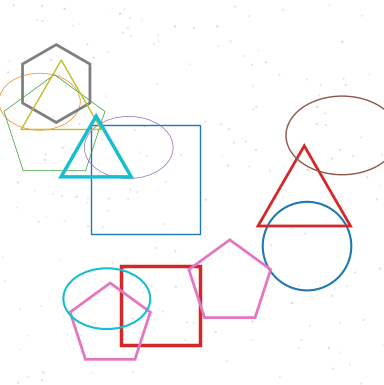[{"shape": "square", "thickness": 1, "radius": 0.71, "center": [0.377, 0.533]}, {"shape": "circle", "thickness": 1.5, "radius": 0.58, "center": [0.797, 0.361]}, {"shape": "oval", "thickness": 0.5, "radius": 0.53, "center": [0.103, 0.736]}, {"shape": "pentagon", "thickness": 0.5, "radius": 0.69, "center": [0.141, 0.668]}, {"shape": "square", "thickness": 2.5, "radius": 0.51, "center": [0.418, 0.207]}, {"shape": "triangle", "thickness": 2, "radius": 0.69, "center": [0.79, 0.482]}, {"shape": "oval", "thickness": 0.5, "radius": 0.58, "center": [0.334, 0.617]}, {"shape": "oval", "thickness": 1, "radius": 0.73, "center": [0.889, 0.648]}, {"shape": "pentagon", "thickness": 2, "radius": 0.55, "center": [0.286, 0.155]}, {"shape": "pentagon", "thickness": 2, "radius": 0.56, "center": [0.597, 0.265]}, {"shape": "hexagon", "thickness": 2, "radius": 0.51, "center": [0.146, 0.783]}, {"shape": "triangle", "thickness": 1, "radius": 0.6, "center": [0.159, 0.724]}, {"shape": "oval", "thickness": 1.5, "radius": 0.56, "center": [0.277, 0.224]}, {"shape": "triangle", "thickness": 2.5, "radius": 0.53, "center": [0.25, 0.593]}]